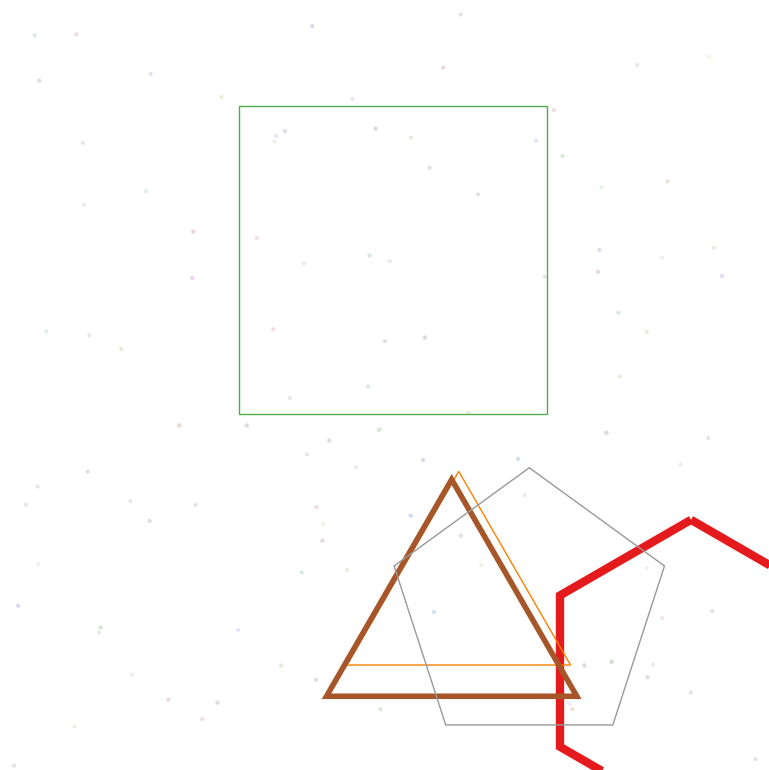[{"shape": "hexagon", "thickness": 3, "radius": 0.98, "center": [0.897, 0.128]}, {"shape": "square", "thickness": 0.5, "radius": 1.0, "center": [0.51, 0.662]}, {"shape": "triangle", "thickness": 0.5, "radius": 0.84, "center": [0.596, 0.22]}, {"shape": "triangle", "thickness": 2, "radius": 0.94, "center": [0.587, 0.19]}, {"shape": "pentagon", "thickness": 0.5, "radius": 0.92, "center": [0.687, 0.208]}]